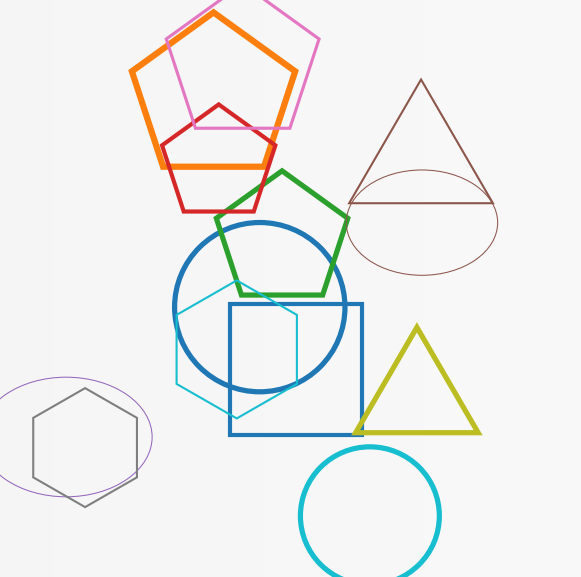[{"shape": "circle", "thickness": 2.5, "radius": 0.73, "center": [0.447, 0.467]}, {"shape": "square", "thickness": 2, "radius": 0.57, "center": [0.509, 0.359]}, {"shape": "pentagon", "thickness": 3, "radius": 0.74, "center": [0.367, 0.83]}, {"shape": "pentagon", "thickness": 2.5, "radius": 0.59, "center": [0.485, 0.584]}, {"shape": "pentagon", "thickness": 2, "radius": 0.51, "center": [0.376, 0.716]}, {"shape": "oval", "thickness": 0.5, "radius": 0.74, "center": [0.114, 0.242]}, {"shape": "triangle", "thickness": 1, "radius": 0.71, "center": [0.724, 0.719]}, {"shape": "oval", "thickness": 0.5, "radius": 0.65, "center": [0.726, 0.614]}, {"shape": "pentagon", "thickness": 1.5, "radius": 0.69, "center": [0.417, 0.889]}, {"shape": "hexagon", "thickness": 1, "radius": 0.52, "center": [0.146, 0.224]}, {"shape": "triangle", "thickness": 2.5, "radius": 0.61, "center": [0.717, 0.311]}, {"shape": "hexagon", "thickness": 1, "radius": 0.6, "center": [0.407, 0.394]}, {"shape": "circle", "thickness": 2.5, "radius": 0.6, "center": [0.636, 0.106]}]